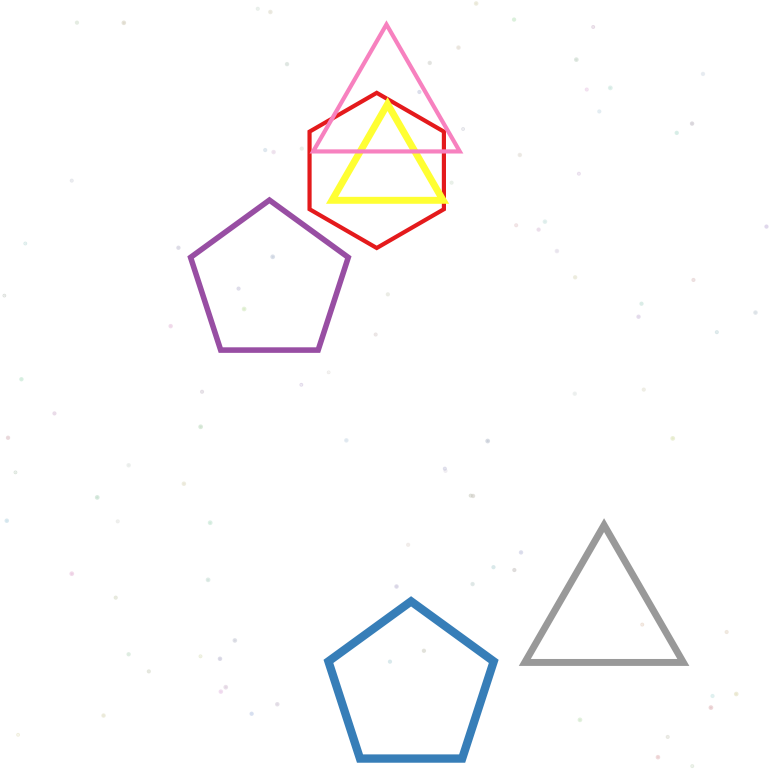[{"shape": "hexagon", "thickness": 1.5, "radius": 0.5, "center": [0.489, 0.779]}, {"shape": "pentagon", "thickness": 3, "radius": 0.56, "center": [0.534, 0.106]}, {"shape": "pentagon", "thickness": 2, "radius": 0.54, "center": [0.35, 0.632]}, {"shape": "triangle", "thickness": 2.5, "radius": 0.42, "center": [0.503, 0.782]}, {"shape": "triangle", "thickness": 1.5, "radius": 0.55, "center": [0.502, 0.858]}, {"shape": "triangle", "thickness": 2.5, "radius": 0.59, "center": [0.785, 0.199]}]